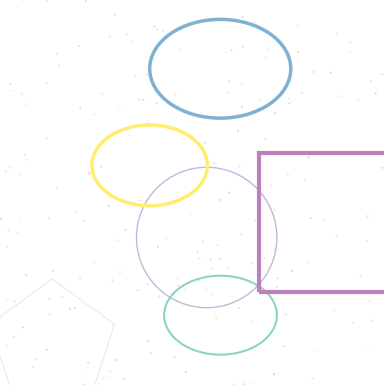[{"shape": "oval", "thickness": 1.5, "radius": 0.73, "center": [0.573, 0.181]}, {"shape": "circle", "thickness": 1, "radius": 0.91, "center": [0.537, 0.383]}, {"shape": "oval", "thickness": 2.5, "radius": 0.92, "center": [0.572, 0.821]}, {"shape": "pentagon", "thickness": 0.5, "radius": 0.85, "center": [0.135, 0.105]}, {"shape": "square", "thickness": 3, "radius": 0.91, "center": [0.854, 0.422]}, {"shape": "oval", "thickness": 2.5, "radius": 0.75, "center": [0.389, 0.571]}]